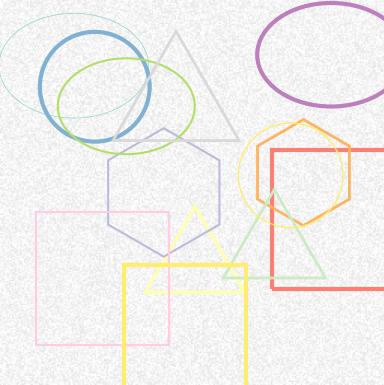[{"shape": "oval", "thickness": 0.5, "radius": 0.97, "center": [0.192, 0.829]}, {"shape": "triangle", "thickness": 2.5, "radius": 0.74, "center": [0.507, 0.315]}, {"shape": "hexagon", "thickness": 1.5, "radius": 0.83, "center": [0.425, 0.5]}, {"shape": "square", "thickness": 3, "radius": 0.9, "center": [0.888, 0.43]}, {"shape": "circle", "thickness": 3, "radius": 0.71, "center": [0.246, 0.775]}, {"shape": "hexagon", "thickness": 2, "radius": 0.69, "center": [0.788, 0.552]}, {"shape": "oval", "thickness": 1.5, "radius": 0.89, "center": [0.328, 0.724]}, {"shape": "square", "thickness": 1.5, "radius": 0.86, "center": [0.267, 0.277]}, {"shape": "triangle", "thickness": 2, "radius": 0.95, "center": [0.457, 0.73]}, {"shape": "oval", "thickness": 3, "radius": 0.96, "center": [0.86, 0.858]}, {"shape": "triangle", "thickness": 2, "radius": 0.77, "center": [0.712, 0.355]}, {"shape": "square", "thickness": 3, "radius": 0.79, "center": [0.481, 0.154]}, {"shape": "circle", "thickness": 1, "radius": 0.68, "center": [0.755, 0.545]}]